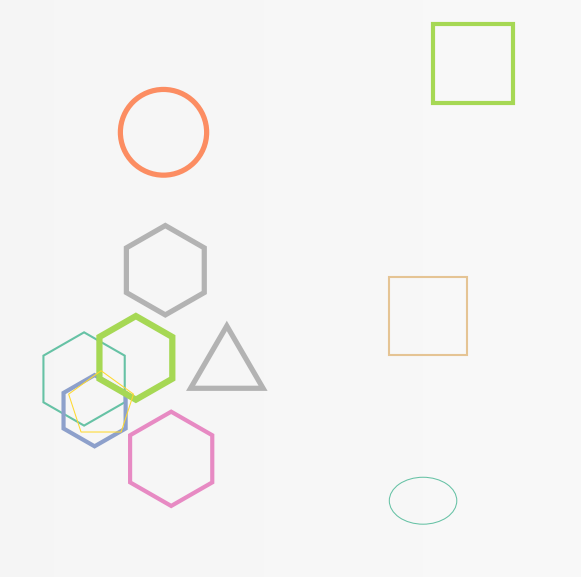[{"shape": "hexagon", "thickness": 1, "radius": 0.4, "center": [0.145, 0.343]}, {"shape": "oval", "thickness": 0.5, "radius": 0.29, "center": [0.728, 0.132]}, {"shape": "circle", "thickness": 2.5, "radius": 0.37, "center": [0.281, 0.77]}, {"shape": "hexagon", "thickness": 2, "radius": 0.31, "center": [0.163, 0.288]}, {"shape": "hexagon", "thickness": 2, "radius": 0.41, "center": [0.295, 0.205]}, {"shape": "square", "thickness": 2, "radius": 0.34, "center": [0.813, 0.89]}, {"shape": "hexagon", "thickness": 3, "radius": 0.36, "center": [0.234, 0.379]}, {"shape": "pentagon", "thickness": 0.5, "radius": 0.29, "center": [0.174, 0.299]}, {"shape": "square", "thickness": 1, "radius": 0.34, "center": [0.736, 0.452]}, {"shape": "hexagon", "thickness": 2.5, "radius": 0.39, "center": [0.284, 0.531]}, {"shape": "triangle", "thickness": 2.5, "radius": 0.36, "center": [0.39, 0.363]}]